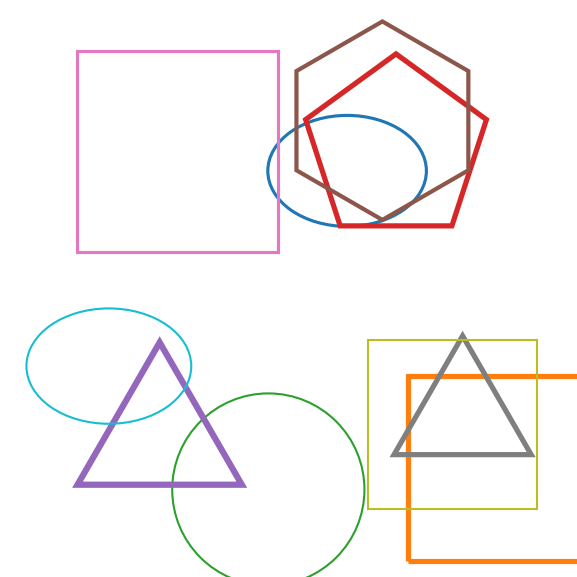[{"shape": "oval", "thickness": 1.5, "radius": 0.69, "center": [0.601, 0.703]}, {"shape": "square", "thickness": 2.5, "radius": 0.8, "center": [0.866, 0.187]}, {"shape": "circle", "thickness": 1, "radius": 0.83, "center": [0.465, 0.151]}, {"shape": "pentagon", "thickness": 2.5, "radius": 0.82, "center": [0.686, 0.741]}, {"shape": "triangle", "thickness": 3, "radius": 0.82, "center": [0.276, 0.242]}, {"shape": "hexagon", "thickness": 2, "radius": 0.86, "center": [0.662, 0.79]}, {"shape": "square", "thickness": 1.5, "radius": 0.87, "center": [0.307, 0.737]}, {"shape": "triangle", "thickness": 2.5, "radius": 0.69, "center": [0.801, 0.28]}, {"shape": "square", "thickness": 1, "radius": 0.73, "center": [0.784, 0.264]}, {"shape": "oval", "thickness": 1, "radius": 0.71, "center": [0.188, 0.365]}]